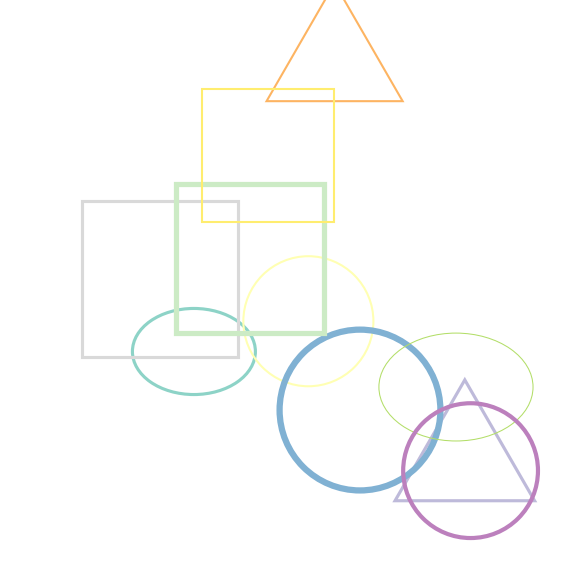[{"shape": "oval", "thickness": 1.5, "radius": 0.53, "center": [0.336, 0.39]}, {"shape": "circle", "thickness": 1, "radius": 0.56, "center": [0.534, 0.443]}, {"shape": "triangle", "thickness": 1.5, "radius": 0.7, "center": [0.805, 0.202]}, {"shape": "circle", "thickness": 3, "radius": 0.7, "center": [0.623, 0.289]}, {"shape": "triangle", "thickness": 1, "radius": 0.68, "center": [0.579, 0.892]}, {"shape": "oval", "thickness": 0.5, "radius": 0.67, "center": [0.79, 0.329]}, {"shape": "square", "thickness": 1.5, "radius": 0.68, "center": [0.278, 0.517]}, {"shape": "circle", "thickness": 2, "radius": 0.58, "center": [0.815, 0.184]}, {"shape": "square", "thickness": 2.5, "radius": 0.64, "center": [0.433, 0.552]}, {"shape": "square", "thickness": 1, "radius": 0.57, "center": [0.465, 0.73]}]